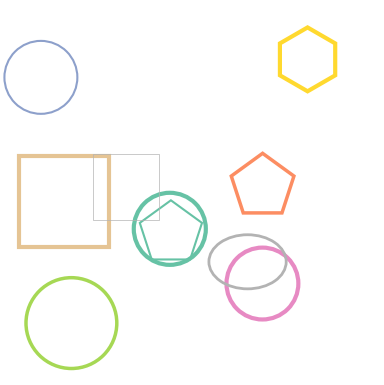[{"shape": "pentagon", "thickness": 1.5, "radius": 0.42, "center": [0.444, 0.395]}, {"shape": "circle", "thickness": 3, "radius": 0.47, "center": [0.441, 0.406]}, {"shape": "pentagon", "thickness": 2.5, "radius": 0.43, "center": [0.682, 0.516]}, {"shape": "circle", "thickness": 1.5, "radius": 0.47, "center": [0.106, 0.799]}, {"shape": "circle", "thickness": 3, "radius": 0.47, "center": [0.682, 0.264]}, {"shape": "circle", "thickness": 2.5, "radius": 0.59, "center": [0.185, 0.161]}, {"shape": "hexagon", "thickness": 3, "radius": 0.41, "center": [0.799, 0.846]}, {"shape": "square", "thickness": 3, "radius": 0.59, "center": [0.166, 0.477]}, {"shape": "square", "thickness": 0.5, "radius": 0.42, "center": [0.328, 0.515]}, {"shape": "oval", "thickness": 2, "radius": 0.5, "center": [0.643, 0.32]}]